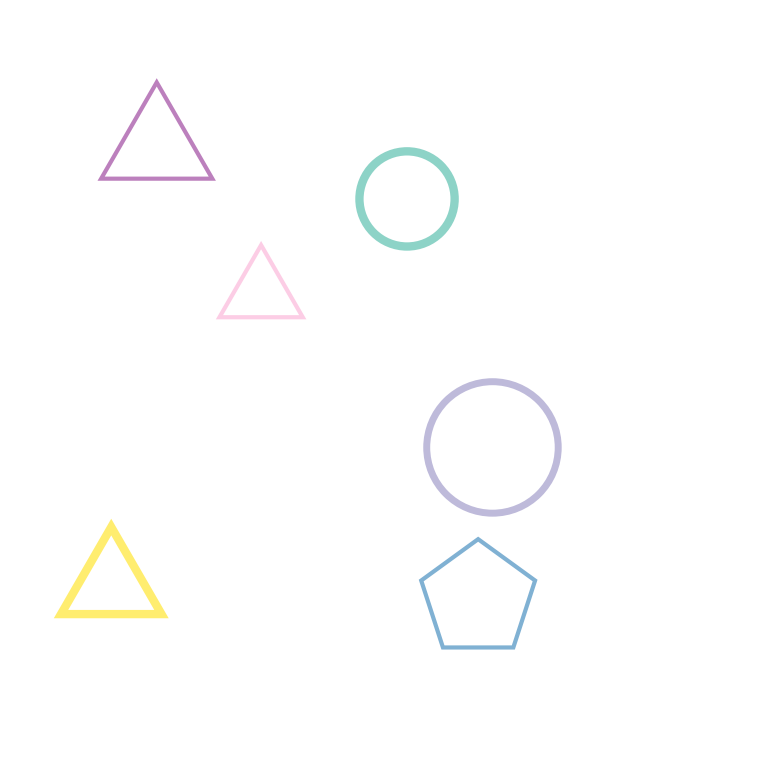[{"shape": "circle", "thickness": 3, "radius": 0.31, "center": [0.529, 0.742]}, {"shape": "circle", "thickness": 2.5, "radius": 0.43, "center": [0.64, 0.419]}, {"shape": "pentagon", "thickness": 1.5, "radius": 0.39, "center": [0.621, 0.222]}, {"shape": "triangle", "thickness": 1.5, "radius": 0.31, "center": [0.339, 0.619]}, {"shape": "triangle", "thickness": 1.5, "radius": 0.42, "center": [0.204, 0.81]}, {"shape": "triangle", "thickness": 3, "radius": 0.38, "center": [0.144, 0.24]}]